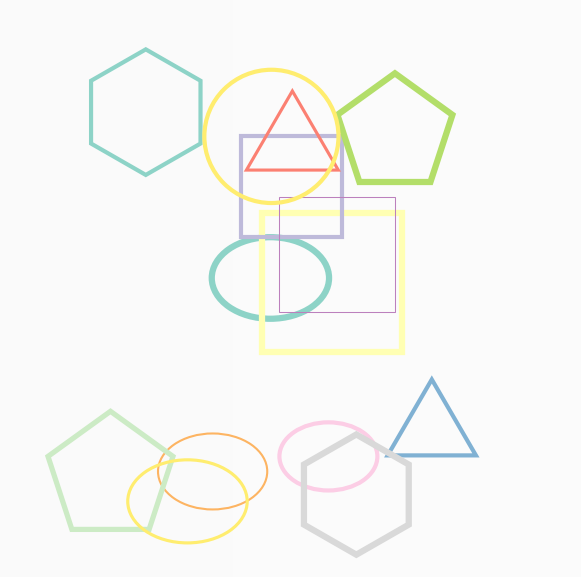[{"shape": "hexagon", "thickness": 2, "radius": 0.54, "center": [0.251, 0.805]}, {"shape": "oval", "thickness": 3, "radius": 0.5, "center": [0.465, 0.518]}, {"shape": "square", "thickness": 3, "radius": 0.6, "center": [0.571, 0.51]}, {"shape": "square", "thickness": 2, "radius": 0.43, "center": [0.502, 0.676]}, {"shape": "triangle", "thickness": 1.5, "radius": 0.46, "center": [0.503, 0.75]}, {"shape": "triangle", "thickness": 2, "radius": 0.44, "center": [0.743, 0.254]}, {"shape": "oval", "thickness": 1, "radius": 0.47, "center": [0.366, 0.183]}, {"shape": "pentagon", "thickness": 3, "radius": 0.52, "center": [0.679, 0.768]}, {"shape": "oval", "thickness": 2, "radius": 0.42, "center": [0.565, 0.209]}, {"shape": "hexagon", "thickness": 3, "radius": 0.52, "center": [0.613, 0.143]}, {"shape": "square", "thickness": 0.5, "radius": 0.5, "center": [0.58, 0.559]}, {"shape": "pentagon", "thickness": 2.5, "radius": 0.57, "center": [0.19, 0.174]}, {"shape": "circle", "thickness": 2, "radius": 0.58, "center": [0.467, 0.763]}, {"shape": "oval", "thickness": 1.5, "radius": 0.51, "center": [0.323, 0.131]}]